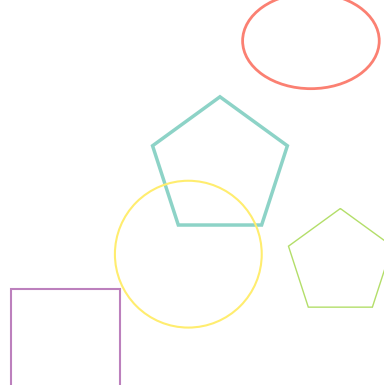[{"shape": "pentagon", "thickness": 2.5, "radius": 0.92, "center": [0.571, 0.564]}, {"shape": "oval", "thickness": 2, "radius": 0.89, "center": [0.808, 0.894]}, {"shape": "pentagon", "thickness": 1, "radius": 0.71, "center": [0.884, 0.317]}, {"shape": "square", "thickness": 1.5, "radius": 0.71, "center": [0.171, 0.108]}, {"shape": "circle", "thickness": 1.5, "radius": 0.95, "center": [0.489, 0.34]}]